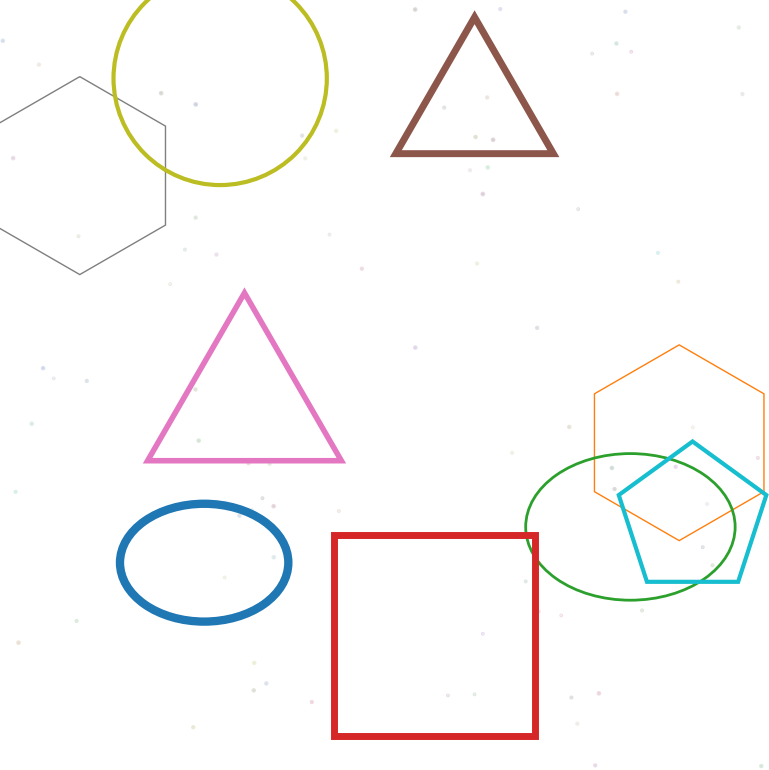[{"shape": "oval", "thickness": 3, "radius": 0.55, "center": [0.265, 0.269]}, {"shape": "hexagon", "thickness": 0.5, "radius": 0.64, "center": [0.882, 0.425]}, {"shape": "oval", "thickness": 1, "radius": 0.68, "center": [0.819, 0.316]}, {"shape": "square", "thickness": 2.5, "radius": 0.65, "center": [0.564, 0.174]}, {"shape": "triangle", "thickness": 2.5, "radius": 0.59, "center": [0.616, 0.86]}, {"shape": "triangle", "thickness": 2, "radius": 0.73, "center": [0.318, 0.474]}, {"shape": "hexagon", "thickness": 0.5, "radius": 0.64, "center": [0.104, 0.772]}, {"shape": "circle", "thickness": 1.5, "radius": 0.69, "center": [0.286, 0.898]}, {"shape": "pentagon", "thickness": 1.5, "radius": 0.5, "center": [0.899, 0.326]}]